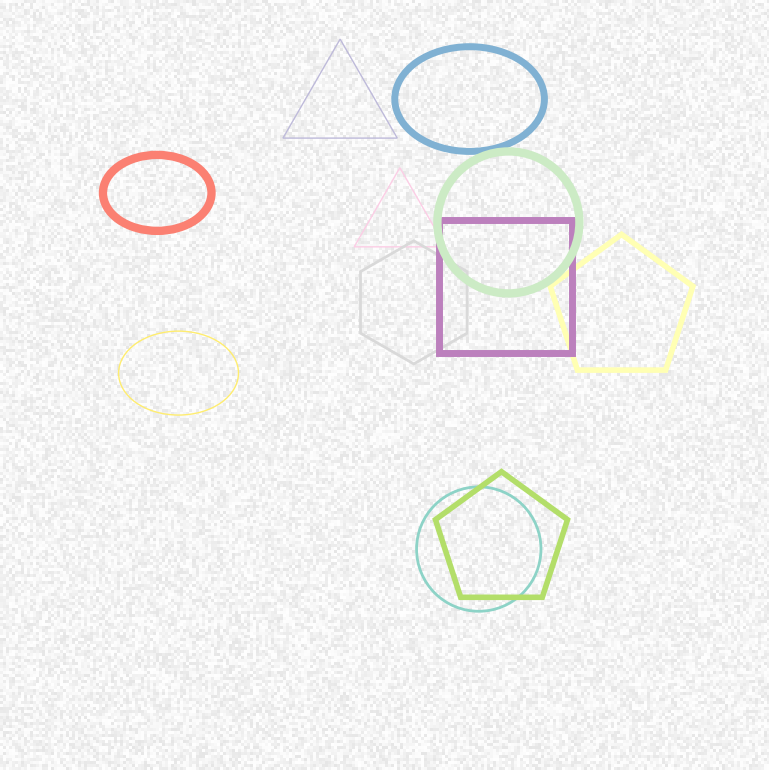[{"shape": "circle", "thickness": 1, "radius": 0.4, "center": [0.622, 0.287]}, {"shape": "pentagon", "thickness": 2, "radius": 0.49, "center": [0.807, 0.598]}, {"shape": "triangle", "thickness": 0.5, "radius": 0.43, "center": [0.442, 0.863]}, {"shape": "oval", "thickness": 3, "radius": 0.35, "center": [0.204, 0.749]}, {"shape": "oval", "thickness": 2.5, "radius": 0.49, "center": [0.61, 0.871]}, {"shape": "pentagon", "thickness": 2, "radius": 0.45, "center": [0.651, 0.297]}, {"shape": "triangle", "thickness": 0.5, "radius": 0.34, "center": [0.519, 0.714]}, {"shape": "hexagon", "thickness": 1, "radius": 0.4, "center": [0.537, 0.607]}, {"shape": "square", "thickness": 2.5, "radius": 0.43, "center": [0.657, 0.628]}, {"shape": "circle", "thickness": 3, "radius": 0.46, "center": [0.66, 0.711]}, {"shape": "oval", "thickness": 0.5, "radius": 0.39, "center": [0.232, 0.515]}]